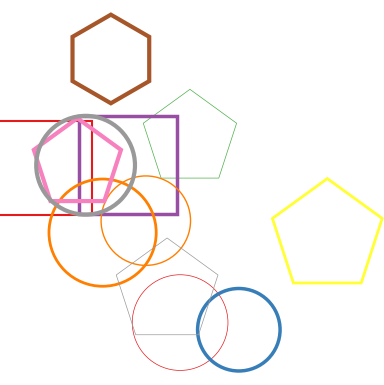[{"shape": "circle", "thickness": 0.5, "radius": 0.62, "center": [0.468, 0.162]}, {"shape": "square", "thickness": 1.5, "radius": 0.61, "center": [0.117, 0.563]}, {"shape": "circle", "thickness": 2.5, "radius": 0.54, "center": [0.62, 0.144]}, {"shape": "pentagon", "thickness": 0.5, "radius": 0.64, "center": [0.493, 0.641]}, {"shape": "square", "thickness": 2.5, "radius": 0.63, "center": [0.333, 0.571]}, {"shape": "circle", "thickness": 2, "radius": 0.7, "center": [0.266, 0.396]}, {"shape": "circle", "thickness": 1, "radius": 0.58, "center": [0.379, 0.427]}, {"shape": "pentagon", "thickness": 2, "radius": 0.75, "center": [0.85, 0.386]}, {"shape": "hexagon", "thickness": 3, "radius": 0.58, "center": [0.288, 0.847]}, {"shape": "pentagon", "thickness": 3, "radius": 0.59, "center": [0.201, 0.574]}, {"shape": "circle", "thickness": 3, "radius": 0.64, "center": [0.222, 0.571]}, {"shape": "pentagon", "thickness": 0.5, "radius": 0.69, "center": [0.434, 0.243]}]